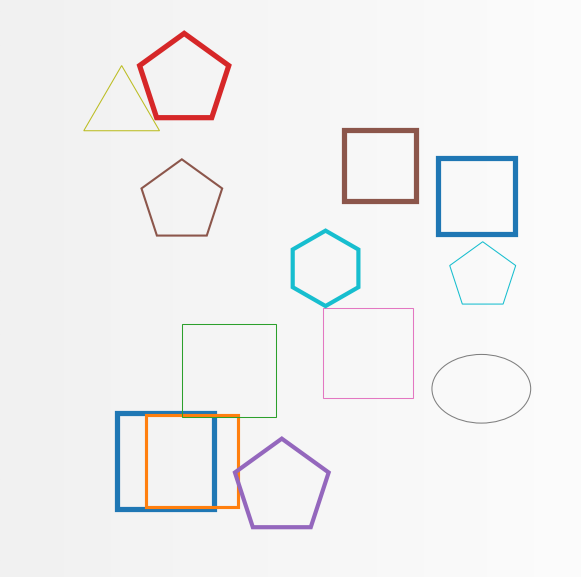[{"shape": "square", "thickness": 2.5, "radius": 0.33, "center": [0.82, 0.66]}, {"shape": "square", "thickness": 2.5, "radius": 0.42, "center": [0.285, 0.2]}, {"shape": "square", "thickness": 1.5, "radius": 0.39, "center": [0.33, 0.201]}, {"shape": "square", "thickness": 0.5, "radius": 0.4, "center": [0.394, 0.357]}, {"shape": "pentagon", "thickness": 2.5, "radius": 0.4, "center": [0.317, 0.861]}, {"shape": "pentagon", "thickness": 2, "radius": 0.42, "center": [0.485, 0.155]}, {"shape": "pentagon", "thickness": 1, "radius": 0.36, "center": [0.313, 0.65]}, {"shape": "square", "thickness": 2.5, "radius": 0.31, "center": [0.654, 0.712]}, {"shape": "square", "thickness": 0.5, "radius": 0.39, "center": [0.634, 0.388]}, {"shape": "oval", "thickness": 0.5, "radius": 0.42, "center": [0.828, 0.326]}, {"shape": "triangle", "thickness": 0.5, "radius": 0.38, "center": [0.209, 0.81]}, {"shape": "hexagon", "thickness": 2, "radius": 0.33, "center": [0.56, 0.534]}, {"shape": "pentagon", "thickness": 0.5, "radius": 0.3, "center": [0.83, 0.521]}]